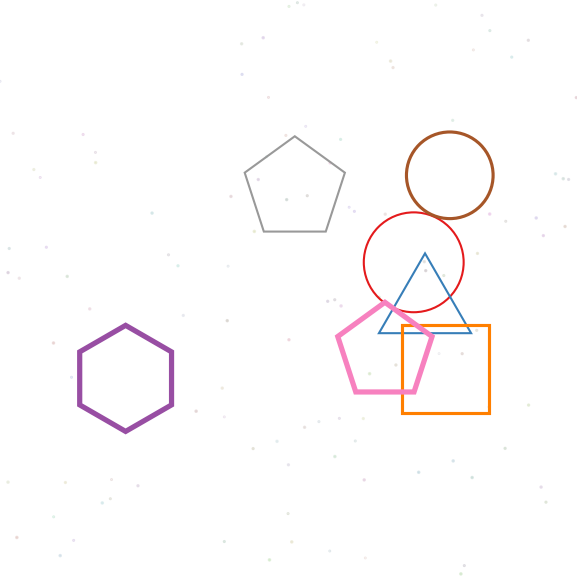[{"shape": "circle", "thickness": 1, "radius": 0.43, "center": [0.716, 0.545]}, {"shape": "triangle", "thickness": 1, "radius": 0.46, "center": [0.736, 0.468]}, {"shape": "hexagon", "thickness": 2.5, "radius": 0.46, "center": [0.218, 0.344]}, {"shape": "square", "thickness": 1.5, "radius": 0.38, "center": [0.771, 0.36]}, {"shape": "circle", "thickness": 1.5, "radius": 0.38, "center": [0.779, 0.696]}, {"shape": "pentagon", "thickness": 2.5, "radius": 0.43, "center": [0.667, 0.39]}, {"shape": "pentagon", "thickness": 1, "radius": 0.46, "center": [0.51, 0.672]}]